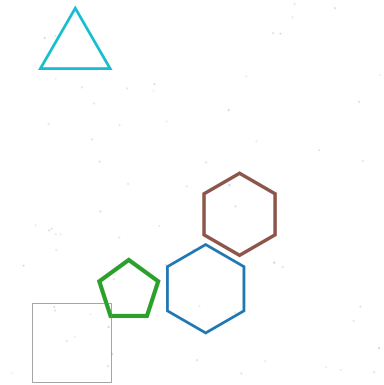[{"shape": "hexagon", "thickness": 2, "radius": 0.57, "center": [0.534, 0.25]}, {"shape": "pentagon", "thickness": 3, "radius": 0.4, "center": [0.334, 0.244]}, {"shape": "hexagon", "thickness": 2.5, "radius": 0.53, "center": [0.622, 0.443]}, {"shape": "square", "thickness": 0.5, "radius": 0.51, "center": [0.187, 0.11]}, {"shape": "triangle", "thickness": 2, "radius": 0.52, "center": [0.195, 0.874]}]